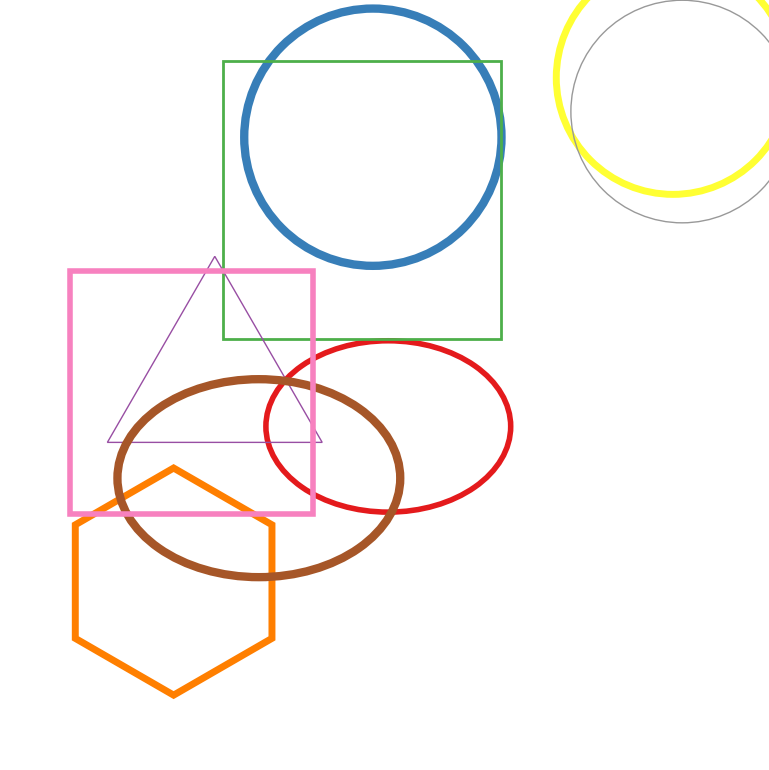[{"shape": "oval", "thickness": 2, "radius": 0.79, "center": [0.504, 0.446]}, {"shape": "circle", "thickness": 3, "radius": 0.84, "center": [0.484, 0.822]}, {"shape": "square", "thickness": 1, "radius": 0.9, "center": [0.47, 0.74]}, {"shape": "triangle", "thickness": 0.5, "radius": 0.81, "center": [0.279, 0.506]}, {"shape": "hexagon", "thickness": 2.5, "radius": 0.74, "center": [0.225, 0.245]}, {"shape": "circle", "thickness": 2.5, "radius": 0.76, "center": [0.874, 0.899]}, {"shape": "oval", "thickness": 3, "radius": 0.92, "center": [0.336, 0.379]}, {"shape": "square", "thickness": 2, "radius": 0.79, "center": [0.248, 0.49]}, {"shape": "circle", "thickness": 0.5, "radius": 0.72, "center": [0.886, 0.855]}]